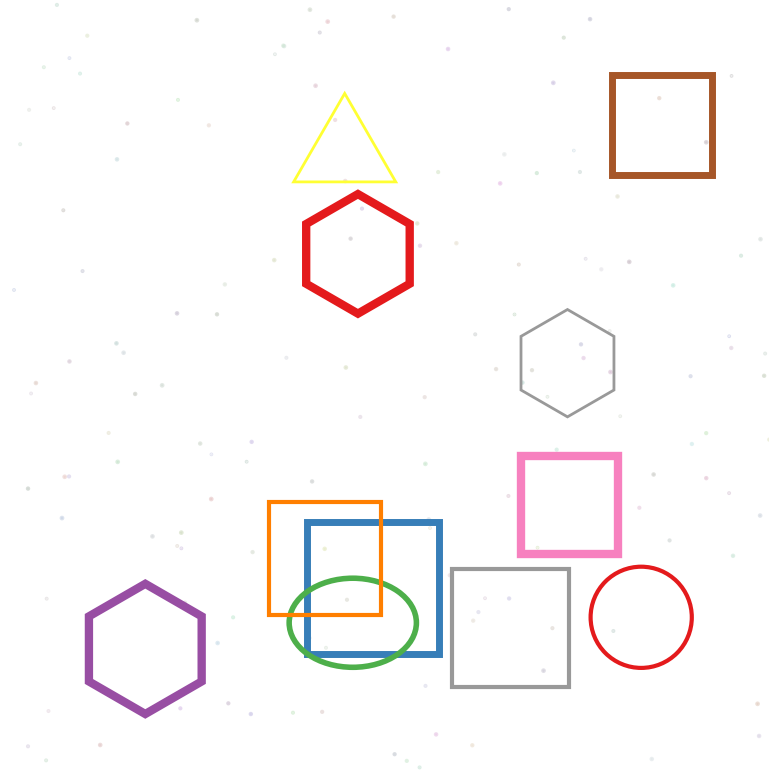[{"shape": "hexagon", "thickness": 3, "radius": 0.39, "center": [0.465, 0.67]}, {"shape": "circle", "thickness": 1.5, "radius": 0.33, "center": [0.833, 0.198]}, {"shape": "square", "thickness": 2.5, "radius": 0.43, "center": [0.484, 0.237]}, {"shape": "oval", "thickness": 2, "radius": 0.41, "center": [0.458, 0.191]}, {"shape": "hexagon", "thickness": 3, "radius": 0.42, "center": [0.189, 0.157]}, {"shape": "square", "thickness": 1.5, "radius": 0.36, "center": [0.422, 0.275]}, {"shape": "triangle", "thickness": 1, "radius": 0.38, "center": [0.448, 0.802]}, {"shape": "square", "thickness": 2.5, "radius": 0.33, "center": [0.859, 0.838]}, {"shape": "square", "thickness": 3, "radius": 0.32, "center": [0.74, 0.344]}, {"shape": "square", "thickness": 1.5, "radius": 0.38, "center": [0.663, 0.185]}, {"shape": "hexagon", "thickness": 1, "radius": 0.35, "center": [0.737, 0.528]}]